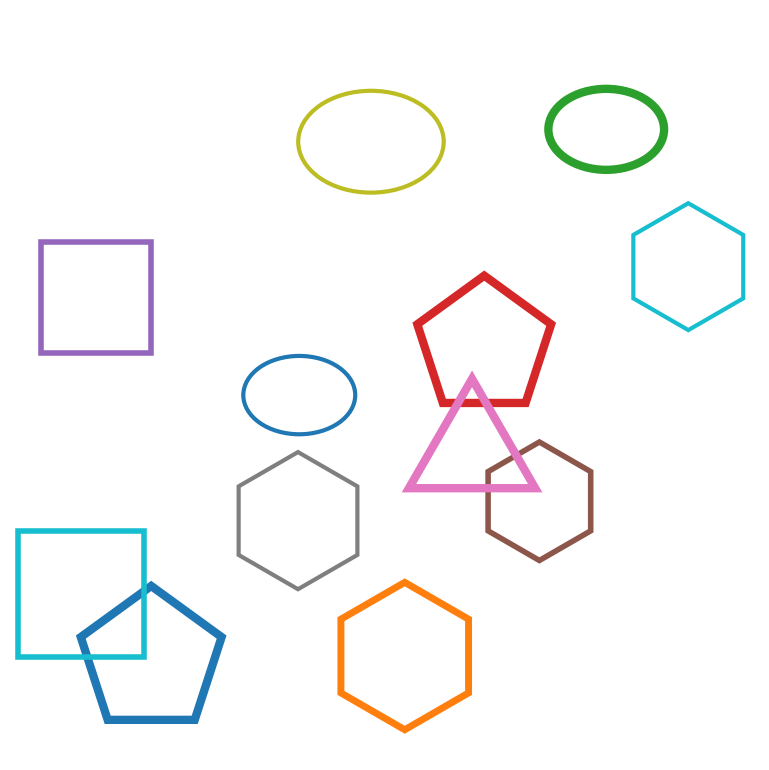[{"shape": "oval", "thickness": 1.5, "radius": 0.36, "center": [0.389, 0.487]}, {"shape": "pentagon", "thickness": 3, "radius": 0.48, "center": [0.196, 0.143]}, {"shape": "hexagon", "thickness": 2.5, "radius": 0.48, "center": [0.526, 0.148]}, {"shape": "oval", "thickness": 3, "radius": 0.38, "center": [0.787, 0.832]}, {"shape": "pentagon", "thickness": 3, "radius": 0.46, "center": [0.629, 0.551]}, {"shape": "square", "thickness": 2, "radius": 0.36, "center": [0.125, 0.614]}, {"shape": "hexagon", "thickness": 2, "radius": 0.38, "center": [0.701, 0.349]}, {"shape": "triangle", "thickness": 3, "radius": 0.47, "center": [0.613, 0.413]}, {"shape": "hexagon", "thickness": 1.5, "radius": 0.45, "center": [0.387, 0.324]}, {"shape": "oval", "thickness": 1.5, "radius": 0.47, "center": [0.482, 0.816]}, {"shape": "square", "thickness": 2, "radius": 0.41, "center": [0.106, 0.229]}, {"shape": "hexagon", "thickness": 1.5, "radius": 0.41, "center": [0.894, 0.654]}]